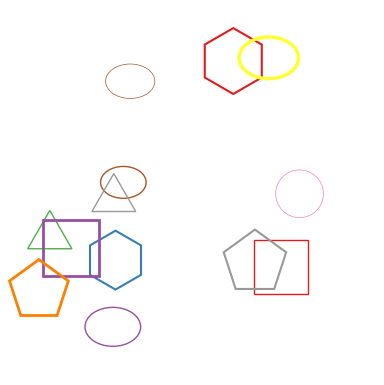[{"shape": "square", "thickness": 1, "radius": 0.35, "center": [0.73, 0.306]}, {"shape": "hexagon", "thickness": 1.5, "radius": 0.43, "center": [0.606, 0.841]}, {"shape": "hexagon", "thickness": 1.5, "radius": 0.38, "center": [0.3, 0.324]}, {"shape": "triangle", "thickness": 1, "radius": 0.33, "center": [0.129, 0.387]}, {"shape": "oval", "thickness": 1, "radius": 0.36, "center": [0.293, 0.151]}, {"shape": "square", "thickness": 2, "radius": 0.36, "center": [0.185, 0.355]}, {"shape": "pentagon", "thickness": 2, "radius": 0.4, "center": [0.101, 0.245]}, {"shape": "oval", "thickness": 2.5, "radius": 0.39, "center": [0.698, 0.85]}, {"shape": "oval", "thickness": 0.5, "radius": 0.32, "center": [0.338, 0.789]}, {"shape": "oval", "thickness": 1, "radius": 0.3, "center": [0.32, 0.526]}, {"shape": "circle", "thickness": 0.5, "radius": 0.31, "center": [0.778, 0.497]}, {"shape": "triangle", "thickness": 1, "radius": 0.33, "center": [0.296, 0.483]}, {"shape": "pentagon", "thickness": 1.5, "radius": 0.43, "center": [0.662, 0.318]}]